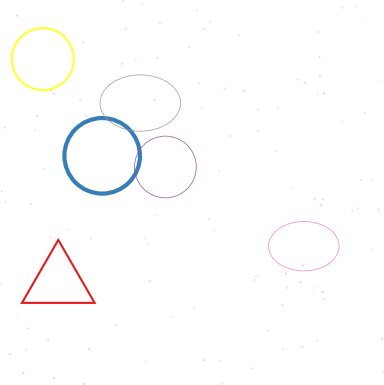[{"shape": "triangle", "thickness": 1.5, "radius": 0.54, "center": [0.151, 0.268]}, {"shape": "circle", "thickness": 3, "radius": 0.49, "center": [0.265, 0.595]}, {"shape": "circle", "thickness": 0.5, "radius": 0.4, "center": [0.43, 0.566]}, {"shape": "circle", "thickness": 1.5, "radius": 0.4, "center": [0.111, 0.847]}, {"shape": "oval", "thickness": 0.5, "radius": 0.46, "center": [0.789, 0.361]}, {"shape": "oval", "thickness": 0.5, "radius": 0.52, "center": [0.364, 0.732]}]